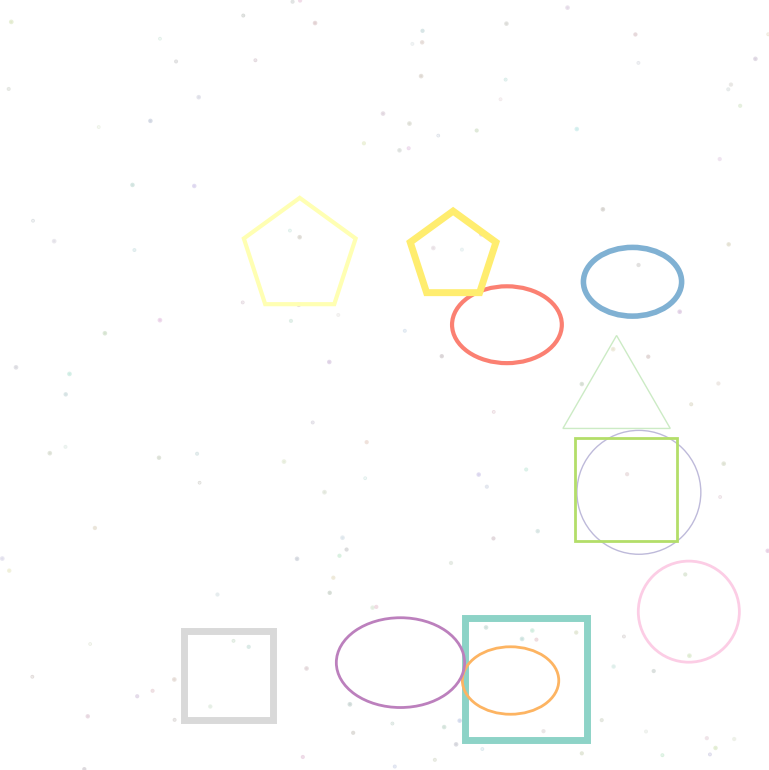[{"shape": "square", "thickness": 2.5, "radius": 0.4, "center": [0.683, 0.118]}, {"shape": "pentagon", "thickness": 1.5, "radius": 0.38, "center": [0.389, 0.667]}, {"shape": "circle", "thickness": 0.5, "radius": 0.4, "center": [0.83, 0.361]}, {"shape": "oval", "thickness": 1.5, "radius": 0.36, "center": [0.658, 0.578]}, {"shape": "oval", "thickness": 2, "radius": 0.32, "center": [0.821, 0.634]}, {"shape": "oval", "thickness": 1, "radius": 0.31, "center": [0.663, 0.116]}, {"shape": "square", "thickness": 1, "radius": 0.33, "center": [0.813, 0.364]}, {"shape": "circle", "thickness": 1, "radius": 0.33, "center": [0.895, 0.206]}, {"shape": "square", "thickness": 2.5, "radius": 0.29, "center": [0.297, 0.123]}, {"shape": "oval", "thickness": 1, "radius": 0.42, "center": [0.52, 0.139]}, {"shape": "triangle", "thickness": 0.5, "radius": 0.4, "center": [0.801, 0.484]}, {"shape": "pentagon", "thickness": 2.5, "radius": 0.29, "center": [0.588, 0.667]}]